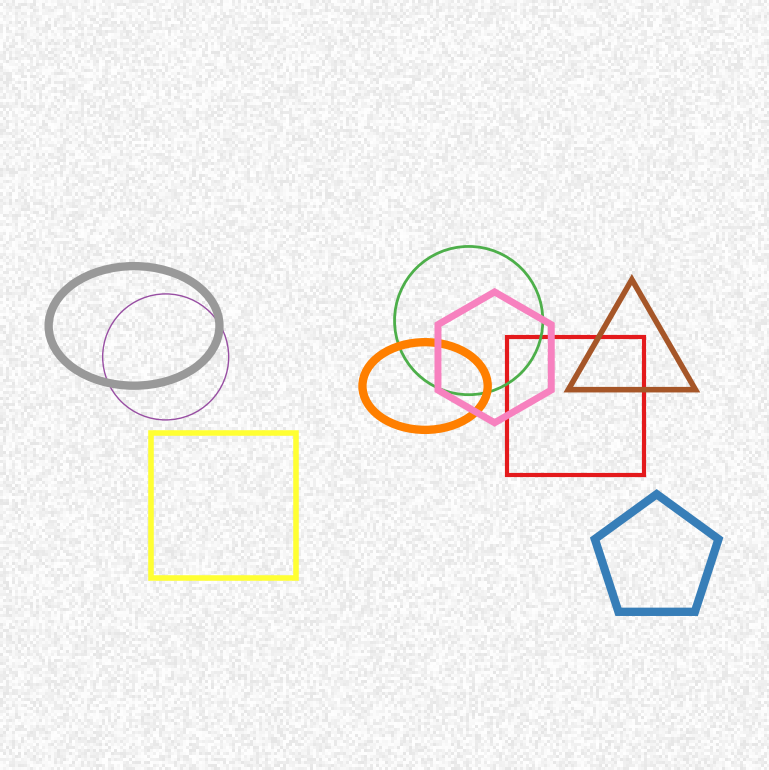[{"shape": "square", "thickness": 1.5, "radius": 0.45, "center": [0.748, 0.473]}, {"shape": "pentagon", "thickness": 3, "radius": 0.42, "center": [0.853, 0.274]}, {"shape": "circle", "thickness": 1, "radius": 0.48, "center": [0.609, 0.584]}, {"shape": "circle", "thickness": 0.5, "radius": 0.41, "center": [0.215, 0.536]}, {"shape": "oval", "thickness": 3, "radius": 0.41, "center": [0.552, 0.499]}, {"shape": "square", "thickness": 2, "radius": 0.47, "center": [0.29, 0.343]}, {"shape": "triangle", "thickness": 2, "radius": 0.48, "center": [0.821, 0.542]}, {"shape": "hexagon", "thickness": 2.5, "radius": 0.42, "center": [0.642, 0.536]}, {"shape": "oval", "thickness": 3, "radius": 0.55, "center": [0.174, 0.577]}]